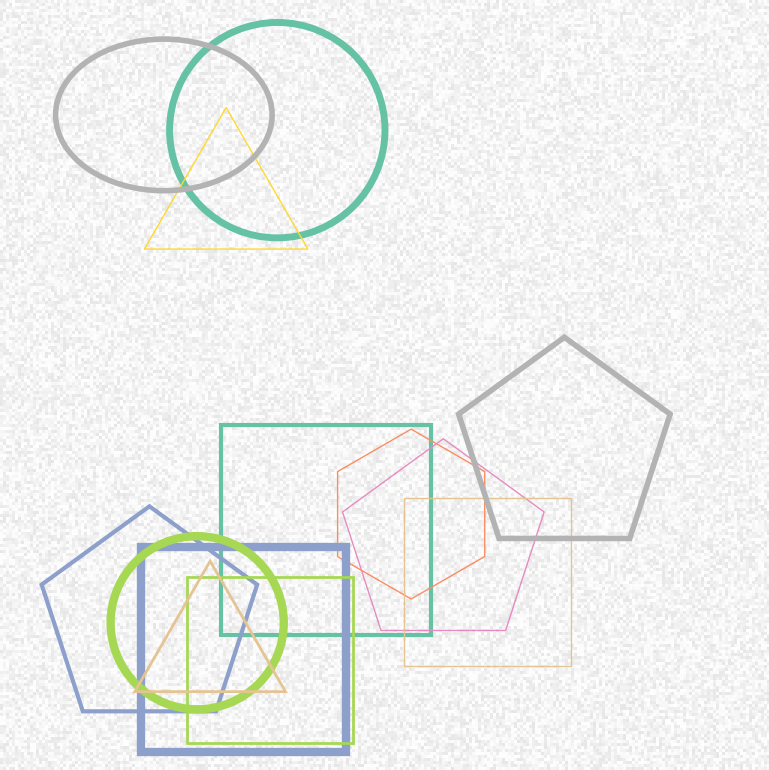[{"shape": "circle", "thickness": 2.5, "radius": 0.7, "center": [0.36, 0.831]}, {"shape": "square", "thickness": 1.5, "radius": 0.68, "center": [0.424, 0.312]}, {"shape": "hexagon", "thickness": 0.5, "radius": 0.55, "center": [0.534, 0.332]}, {"shape": "square", "thickness": 3, "radius": 0.66, "center": [0.316, 0.157]}, {"shape": "pentagon", "thickness": 1.5, "radius": 0.74, "center": [0.194, 0.195]}, {"shape": "pentagon", "thickness": 0.5, "radius": 0.69, "center": [0.576, 0.293]}, {"shape": "square", "thickness": 1, "radius": 0.54, "center": [0.351, 0.142]}, {"shape": "circle", "thickness": 3, "radius": 0.56, "center": [0.256, 0.191]}, {"shape": "triangle", "thickness": 0.5, "radius": 0.61, "center": [0.294, 0.738]}, {"shape": "square", "thickness": 0.5, "radius": 0.54, "center": [0.633, 0.244]}, {"shape": "triangle", "thickness": 1, "radius": 0.57, "center": [0.273, 0.158]}, {"shape": "pentagon", "thickness": 2, "radius": 0.72, "center": [0.733, 0.418]}, {"shape": "oval", "thickness": 2, "radius": 0.7, "center": [0.213, 0.851]}]